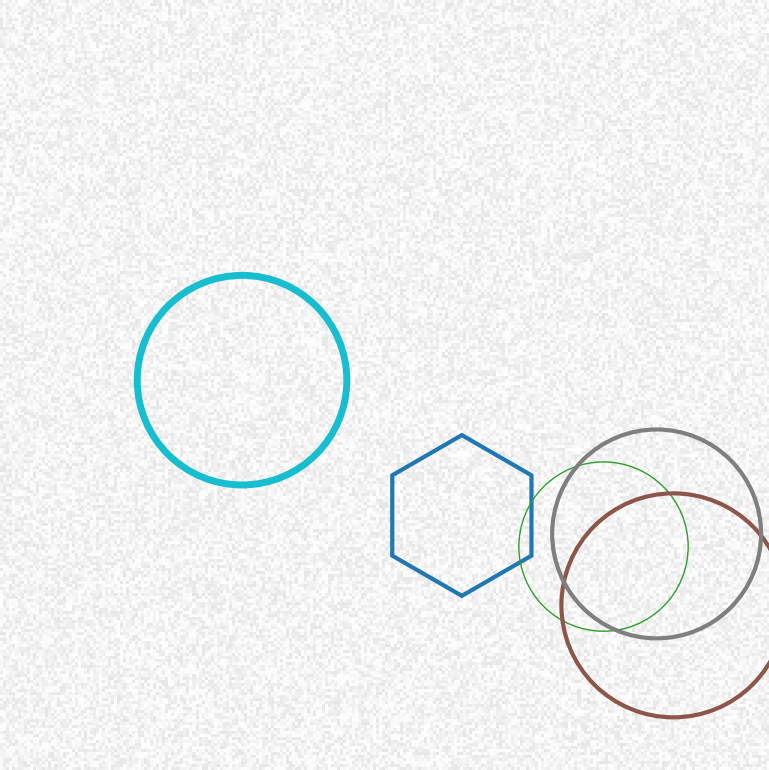[{"shape": "hexagon", "thickness": 1.5, "radius": 0.52, "center": [0.6, 0.331]}, {"shape": "circle", "thickness": 0.5, "radius": 0.55, "center": [0.784, 0.29]}, {"shape": "circle", "thickness": 1.5, "radius": 0.73, "center": [0.875, 0.214]}, {"shape": "circle", "thickness": 1.5, "radius": 0.68, "center": [0.853, 0.307]}, {"shape": "circle", "thickness": 2.5, "radius": 0.68, "center": [0.314, 0.506]}]